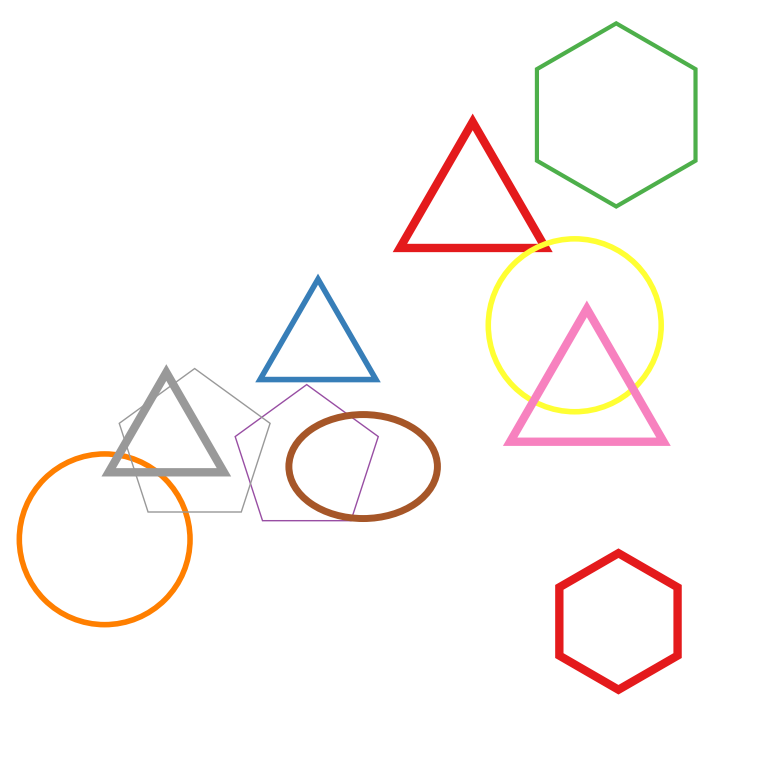[{"shape": "triangle", "thickness": 3, "radius": 0.55, "center": [0.614, 0.733]}, {"shape": "hexagon", "thickness": 3, "radius": 0.44, "center": [0.803, 0.193]}, {"shape": "triangle", "thickness": 2, "radius": 0.43, "center": [0.413, 0.551]}, {"shape": "hexagon", "thickness": 1.5, "radius": 0.59, "center": [0.8, 0.851]}, {"shape": "pentagon", "thickness": 0.5, "radius": 0.49, "center": [0.398, 0.403]}, {"shape": "circle", "thickness": 2, "radius": 0.55, "center": [0.136, 0.3]}, {"shape": "circle", "thickness": 2, "radius": 0.56, "center": [0.746, 0.578]}, {"shape": "oval", "thickness": 2.5, "radius": 0.48, "center": [0.472, 0.394]}, {"shape": "triangle", "thickness": 3, "radius": 0.58, "center": [0.762, 0.484]}, {"shape": "triangle", "thickness": 3, "radius": 0.43, "center": [0.216, 0.43]}, {"shape": "pentagon", "thickness": 0.5, "radius": 0.51, "center": [0.253, 0.418]}]